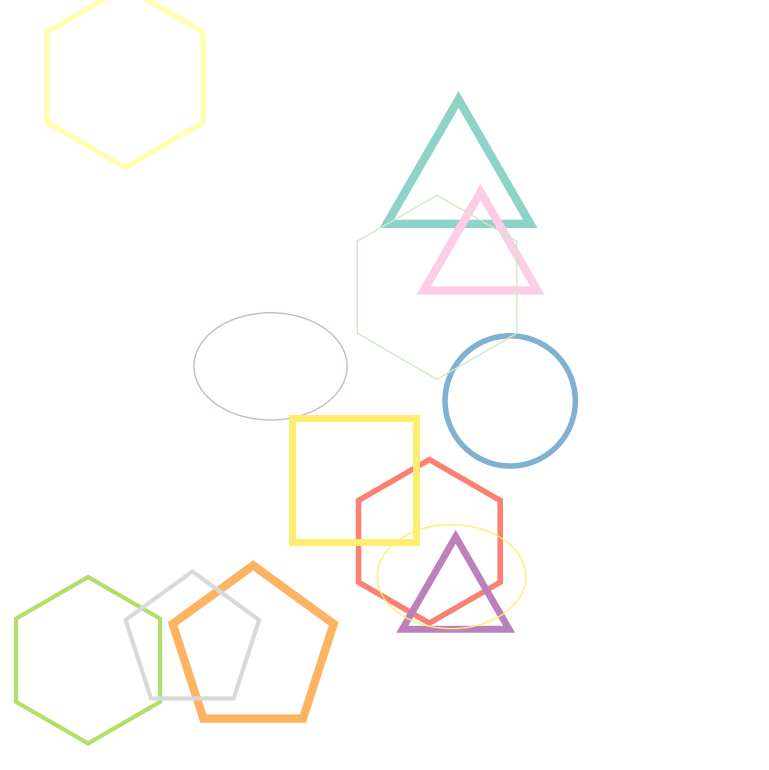[{"shape": "triangle", "thickness": 3, "radius": 0.54, "center": [0.595, 0.763]}, {"shape": "hexagon", "thickness": 2, "radius": 0.59, "center": [0.163, 0.9]}, {"shape": "oval", "thickness": 0.5, "radius": 0.5, "center": [0.351, 0.524]}, {"shape": "hexagon", "thickness": 2, "radius": 0.53, "center": [0.558, 0.297]}, {"shape": "circle", "thickness": 2, "radius": 0.42, "center": [0.663, 0.479]}, {"shape": "pentagon", "thickness": 3, "radius": 0.55, "center": [0.329, 0.156]}, {"shape": "hexagon", "thickness": 1.5, "radius": 0.54, "center": [0.114, 0.143]}, {"shape": "triangle", "thickness": 3, "radius": 0.43, "center": [0.624, 0.665]}, {"shape": "pentagon", "thickness": 1.5, "radius": 0.46, "center": [0.25, 0.167]}, {"shape": "triangle", "thickness": 2.5, "radius": 0.4, "center": [0.592, 0.223]}, {"shape": "hexagon", "thickness": 0.5, "radius": 0.6, "center": [0.568, 0.627]}, {"shape": "oval", "thickness": 0.5, "radius": 0.48, "center": [0.586, 0.251]}, {"shape": "square", "thickness": 2.5, "radius": 0.4, "center": [0.459, 0.377]}]